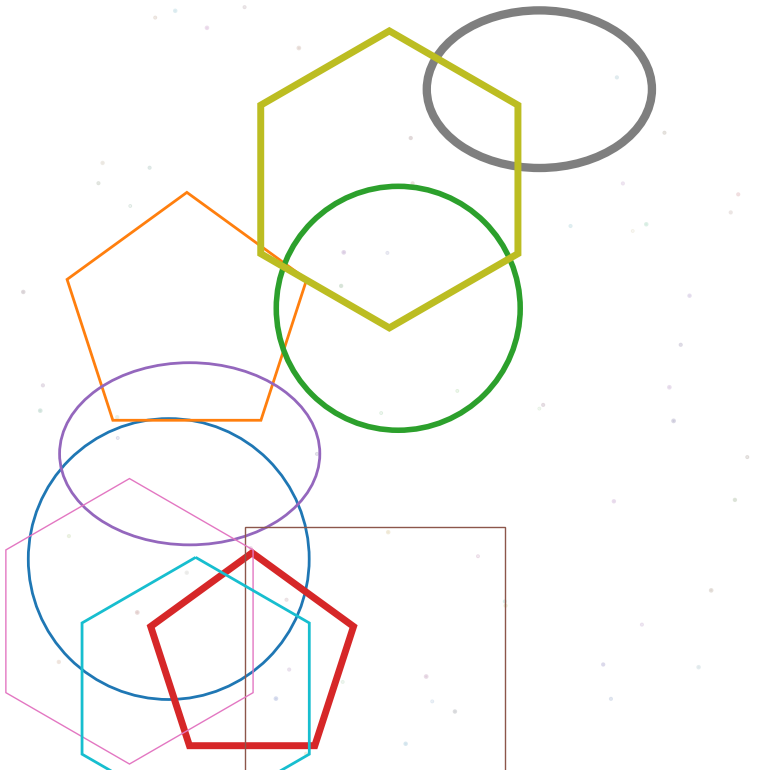[{"shape": "circle", "thickness": 1, "radius": 0.91, "center": [0.219, 0.274]}, {"shape": "pentagon", "thickness": 1, "radius": 0.82, "center": [0.243, 0.587]}, {"shape": "circle", "thickness": 2, "radius": 0.79, "center": [0.517, 0.6]}, {"shape": "pentagon", "thickness": 2.5, "radius": 0.69, "center": [0.327, 0.144]}, {"shape": "oval", "thickness": 1, "radius": 0.84, "center": [0.246, 0.411]}, {"shape": "square", "thickness": 0.5, "radius": 0.85, "center": [0.487, 0.147]}, {"shape": "hexagon", "thickness": 0.5, "radius": 0.93, "center": [0.168, 0.193]}, {"shape": "oval", "thickness": 3, "radius": 0.73, "center": [0.7, 0.884]}, {"shape": "hexagon", "thickness": 2.5, "radius": 0.96, "center": [0.506, 0.767]}, {"shape": "hexagon", "thickness": 1, "radius": 0.85, "center": [0.254, 0.106]}]